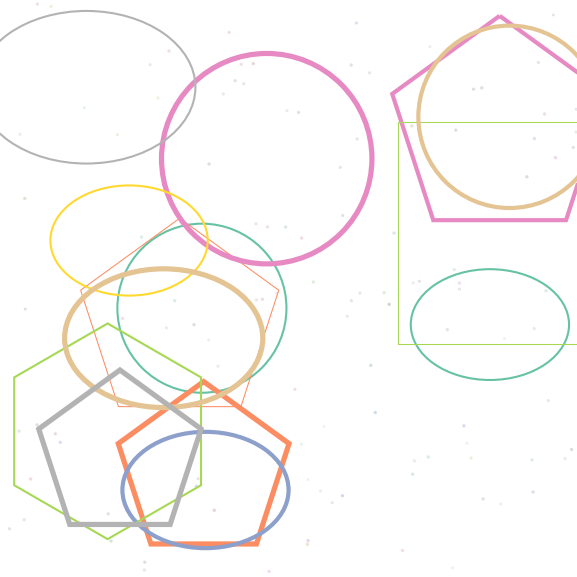[{"shape": "circle", "thickness": 1, "radius": 0.73, "center": [0.35, 0.465]}, {"shape": "oval", "thickness": 1, "radius": 0.69, "center": [0.848, 0.437]}, {"shape": "pentagon", "thickness": 2.5, "radius": 0.78, "center": [0.353, 0.183]}, {"shape": "pentagon", "thickness": 0.5, "radius": 0.9, "center": [0.311, 0.441]}, {"shape": "oval", "thickness": 2, "radius": 0.72, "center": [0.356, 0.151]}, {"shape": "pentagon", "thickness": 2, "radius": 0.98, "center": [0.865, 0.776]}, {"shape": "circle", "thickness": 2.5, "radius": 0.91, "center": [0.462, 0.724]}, {"shape": "hexagon", "thickness": 1, "radius": 0.93, "center": [0.186, 0.252]}, {"shape": "square", "thickness": 0.5, "radius": 0.96, "center": [0.881, 0.595]}, {"shape": "oval", "thickness": 1, "radius": 0.68, "center": [0.224, 0.583]}, {"shape": "oval", "thickness": 2.5, "radius": 0.86, "center": [0.283, 0.414]}, {"shape": "circle", "thickness": 2, "radius": 0.79, "center": [0.882, 0.797]}, {"shape": "oval", "thickness": 1, "radius": 0.94, "center": [0.15, 0.848]}, {"shape": "pentagon", "thickness": 2.5, "radius": 0.74, "center": [0.208, 0.211]}]